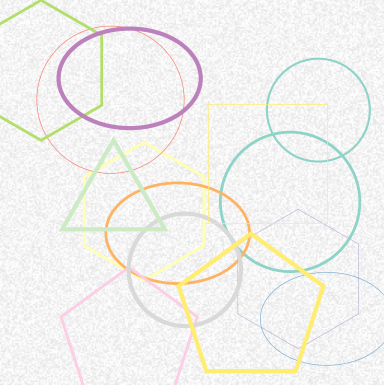[{"shape": "circle", "thickness": 2, "radius": 0.91, "center": [0.754, 0.476]}, {"shape": "circle", "thickness": 1.5, "radius": 0.67, "center": [0.827, 0.714]}, {"shape": "hexagon", "thickness": 2, "radius": 0.9, "center": [0.374, 0.451]}, {"shape": "hexagon", "thickness": 0.5, "radius": 0.91, "center": [0.775, 0.275]}, {"shape": "circle", "thickness": 0.5, "radius": 0.96, "center": [0.287, 0.741]}, {"shape": "oval", "thickness": 0.5, "radius": 0.86, "center": [0.849, 0.172]}, {"shape": "oval", "thickness": 2, "radius": 0.93, "center": [0.462, 0.394]}, {"shape": "hexagon", "thickness": 2, "radius": 0.91, "center": [0.107, 0.817]}, {"shape": "pentagon", "thickness": 2, "radius": 0.93, "center": [0.335, 0.12]}, {"shape": "circle", "thickness": 3, "radius": 0.73, "center": [0.48, 0.299]}, {"shape": "oval", "thickness": 3, "radius": 0.92, "center": [0.337, 0.796]}, {"shape": "triangle", "thickness": 3, "radius": 0.77, "center": [0.295, 0.481]}, {"shape": "square", "thickness": 0.5, "radius": 0.77, "center": [0.695, 0.575]}, {"shape": "pentagon", "thickness": 3, "radius": 0.99, "center": [0.652, 0.196]}]